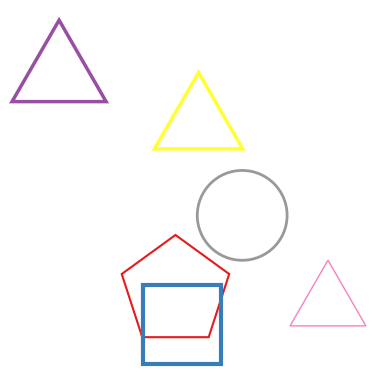[{"shape": "pentagon", "thickness": 1.5, "radius": 0.73, "center": [0.456, 0.243]}, {"shape": "square", "thickness": 3, "radius": 0.51, "center": [0.473, 0.157]}, {"shape": "triangle", "thickness": 2.5, "radius": 0.71, "center": [0.153, 0.807]}, {"shape": "triangle", "thickness": 2.5, "radius": 0.66, "center": [0.516, 0.679]}, {"shape": "triangle", "thickness": 1, "radius": 0.57, "center": [0.852, 0.21]}, {"shape": "circle", "thickness": 2, "radius": 0.58, "center": [0.629, 0.441]}]